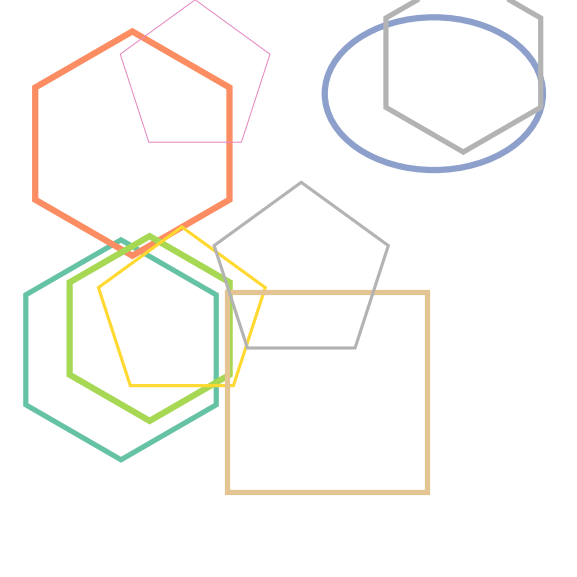[{"shape": "hexagon", "thickness": 2.5, "radius": 0.95, "center": [0.21, 0.393]}, {"shape": "hexagon", "thickness": 3, "radius": 0.97, "center": [0.229, 0.75]}, {"shape": "oval", "thickness": 3, "radius": 0.94, "center": [0.751, 0.837]}, {"shape": "pentagon", "thickness": 0.5, "radius": 0.68, "center": [0.338, 0.863]}, {"shape": "hexagon", "thickness": 3, "radius": 0.8, "center": [0.259, 0.43]}, {"shape": "pentagon", "thickness": 1.5, "radius": 0.76, "center": [0.315, 0.454]}, {"shape": "square", "thickness": 2.5, "radius": 0.87, "center": [0.567, 0.321]}, {"shape": "pentagon", "thickness": 1.5, "radius": 0.79, "center": [0.522, 0.525]}, {"shape": "hexagon", "thickness": 2.5, "radius": 0.77, "center": [0.802, 0.891]}]